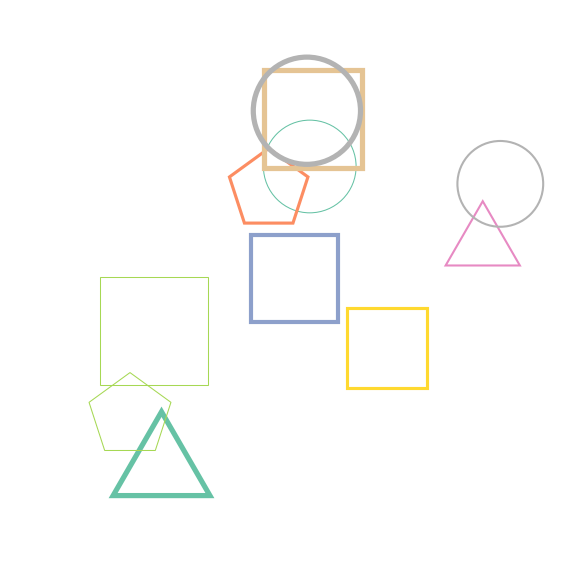[{"shape": "triangle", "thickness": 2.5, "radius": 0.48, "center": [0.28, 0.189]}, {"shape": "circle", "thickness": 0.5, "radius": 0.4, "center": [0.536, 0.711]}, {"shape": "pentagon", "thickness": 1.5, "radius": 0.36, "center": [0.465, 0.671]}, {"shape": "square", "thickness": 2, "radius": 0.38, "center": [0.51, 0.517]}, {"shape": "triangle", "thickness": 1, "radius": 0.37, "center": [0.836, 0.577]}, {"shape": "pentagon", "thickness": 0.5, "radius": 0.37, "center": [0.225, 0.279]}, {"shape": "square", "thickness": 0.5, "radius": 0.47, "center": [0.267, 0.426]}, {"shape": "square", "thickness": 1.5, "radius": 0.35, "center": [0.67, 0.397]}, {"shape": "square", "thickness": 2.5, "radius": 0.42, "center": [0.543, 0.793]}, {"shape": "circle", "thickness": 2.5, "radius": 0.46, "center": [0.531, 0.807]}, {"shape": "circle", "thickness": 1, "radius": 0.37, "center": [0.866, 0.681]}]